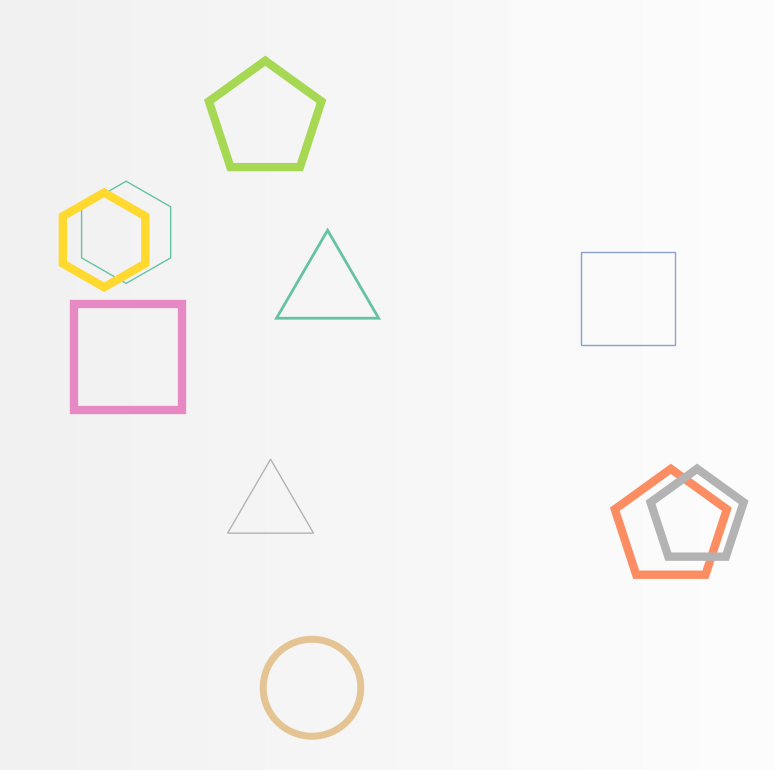[{"shape": "triangle", "thickness": 1, "radius": 0.38, "center": [0.423, 0.625]}, {"shape": "hexagon", "thickness": 0.5, "radius": 0.33, "center": [0.163, 0.698]}, {"shape": "pentagon", "thickness": 3, "radius": 0.38, "center": [0.866, 0.315]}, {"shape": "square", "thickness": 0.5, "radius": 0.3, "center": [0.81, 0.612]}, {"shape": "square", "thickness": 3, "radius": 0.35, "center": [0.165, 0.537]}, {"shape": "pentagon", "thickness": 3, "radius": 0.38, "center": [0.342, 0.845]}, {"shape": "hexagon", "thickness": 3, "radius": 0.31, "center": [0.134, 0.688]}, {"shape": "circle", "thickness": 2.5, "radius": 0.31, "center": [0.403, 0.107]}, {"shape": "triangle", "thickness": 0.5, "radius": 0.32, "center": [0.349, 0.34]}, {"shape": "pentagon", "thickness": 3, "radius": 0.32, "center": [0.9, 0.328]}]